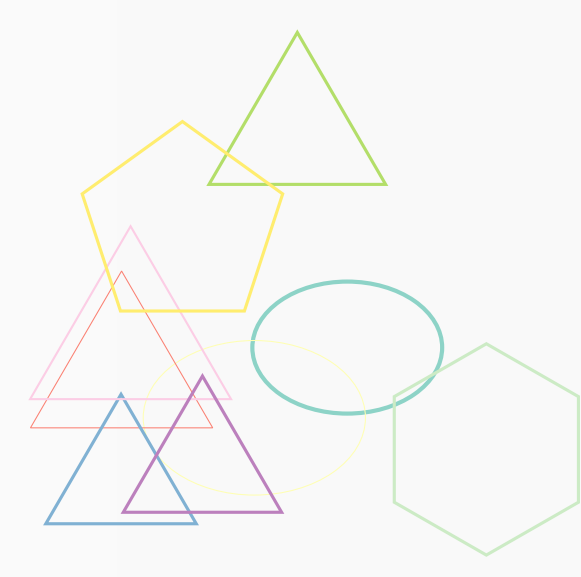[{"shape": "oval", "thickness": 2, "radius": 0.82, "center": [0.597, 0.397]}, {"shape": "oval", "thickness": 0.5, "radius": 0.96, "center": [0.438, 0.276]}, {"shape": "triangle", "thickness": 0.5, "radius": 0.91, "center": [0.209, 0.349]}, {"shape": "triangle", "thickness": 1.5, "radius": 0.75, "center": [0.208, 0.167]}, {"shape": "triangle", "thickness": 1.5, "radius": 0.88, "center": [0.512, 0.768]}, {"shape": "triangle", "thickness": 1, "radius": 1.0, "center": [0.225, 0.408]}, {"shape": "triangle", "thickness": 1.5, "radius": 0.79, "center": [0.348, 0.191]}, {"shape": "hexagon", "thickness": 1.5, "radius": 0.91, "center": [0.837, 0.221]}, {"shape": "pentagon", "thickness": 1.5, "radius": 0.91, "center": [0.314, 0.607]}]